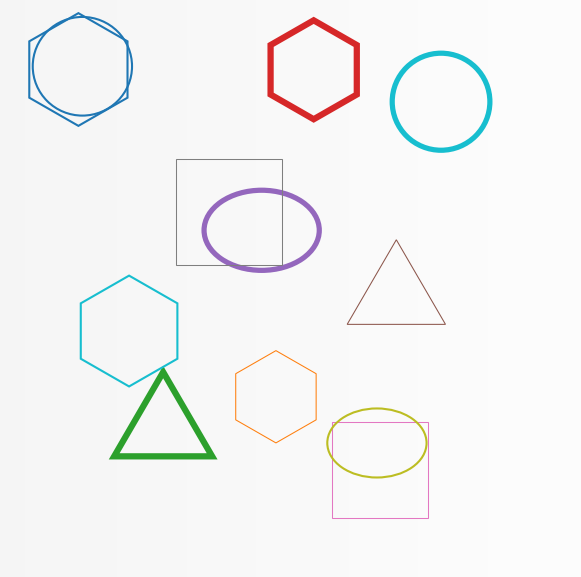[{"shape": "circle", "thickness": 1, "radius": 0.43, "center": [0.142, 0.884]}, {"shape": "hexagon", "thickness": 1, "radius": 0.49, "center": [0.135, 0.879]}, {"shape": "hexagon", "thickness": 0.5, "radius": 0.4, "center": [0.475, 0.312]}, {"shape": "triangle", "thickness": 3, "radius": 0.49, "center": [0.281, 0.258]}, {"shape": "hexagon", "thickness": 3, "radius": 0.43, "center": [0.54, 0.878]}, {"shape": "oval", "thickness": 2.5, "radius": 0.5, "center": [0.45, 0.6]}, {"shape": "triangle", "thickness": 0.5, "radius": 0.49, "center": [0.682, 0.486]}, {"shape": "square", "thickness": 0.5, "radius": 0.41, "center": [0.654, 0.186]}, {"shape": "square", "thickness": 0.5, "radius": 0.46, "center": [0.394, 0.632]}, {"shape": "oval", "thickness": 1, "radius": 0.43, "center": [0.648, 0.232]}, {"shape": "circle", "thickness": 2.5, "radius": 0.42, "center": [0.759, 0.823]}, {"shape": "hexagon", "thickness": 1, "radius": 0.48, "center": [0.222, 0.426]}]